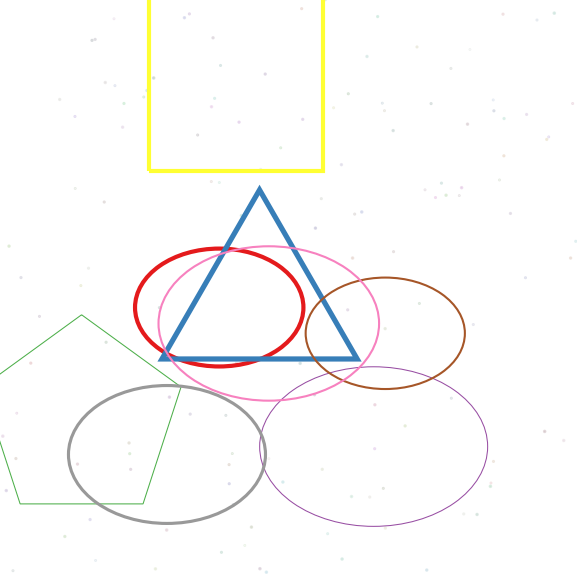[{"shape": "oval", "thickness": 2, "radius": 0.73, "center": [0.38, 0.467]}, {"shape": "triangle", "thickness": 2.5, "radius": 0.98, "center": [0.449, 0.475]}, {"shape": "pentagon", "thickness": 0.5, "radius": 0.91, "center": [0.141, 0.273]}, {"shape": "oval", "thickness": 0.5, "radius": 0.99, "center": [0.647, 0.226]}, {"shape": "square", "thickness": 2, "radius": 0.75, "center": [0.409, 0.854]}, {"shape": "oval", "thickness": 1, "radius": 0.69, "center": [0.667, 0.422]}, {"shape": "oval", "thickness": 1, "radius": 0.95, "center": [0.465, 0.439]}, {"shape": "oval", "thickness": 1.5, "radius": 0.85, "center": [0.289, 0.212]}]